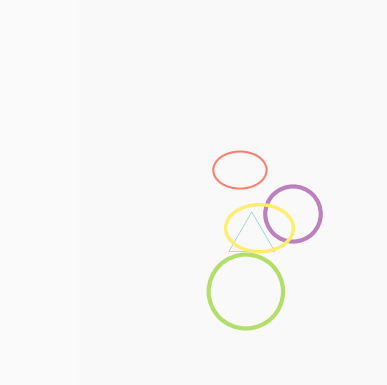[{"shape": "triangle", "thickness": 0.5, "radius": 0.34, "center": [0.65, 0.381]}, {"shape": "oval", "thickness": 1.5, "radius": 0.34, "center": [0.619, 0.558]}, {"shape": "circle", "thickness": 3, "radius": 0.48, "center": [0.634, 0.243]}, {"shape": "circle", "thickness": 3, "radius": 0.36, "center": [0.756, 0.444]}, {"shape": "oval", "thickness": 2.5, "radius": 0.44, "center": [0.67, 0.407]}]